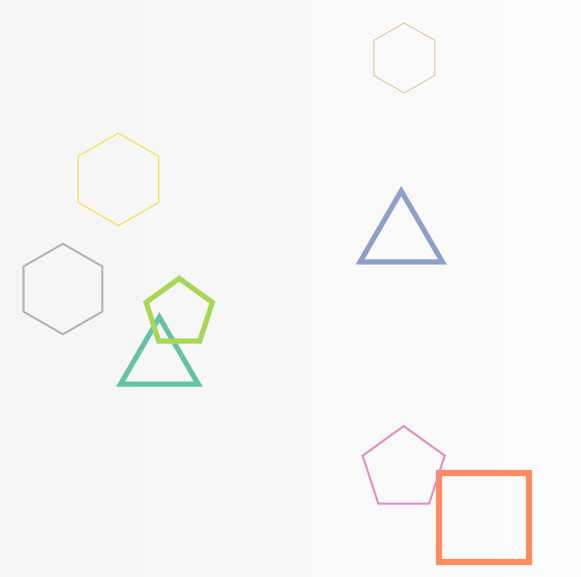[{"shape": "triangle", "thickness": 2.5, "radius": 0.39, "center": [0.274, 0.373]}, {"shape": "square", "thickness": 3, "radius": 0.39, "center": [0.833, 0.103]}, {"shape": "triangle", "thickness": 2.5, "radius": 0.41, "center": [0.69, 0.587]}, {"shape": "pentagon", "thickness": 1, "radius": 0.37, "center": [0.695, 0.187]}, {"shape": "pentagon", "thickness": 2.5, "radius": 0.3, "center": [0.308, 0.457]}, {"shape": "hexagon", "thickness": 0.5, "radius": 0.4, "center": [0.204, 0.689]}, {"shape": "hexagon", "thickness": 0.5, "radius": 0.3, "center": [0.696, 0.899]}, {"shape": "hexagon", "thickness": 1, "radius": 0.39, "center": [0.108, 0.499]}]